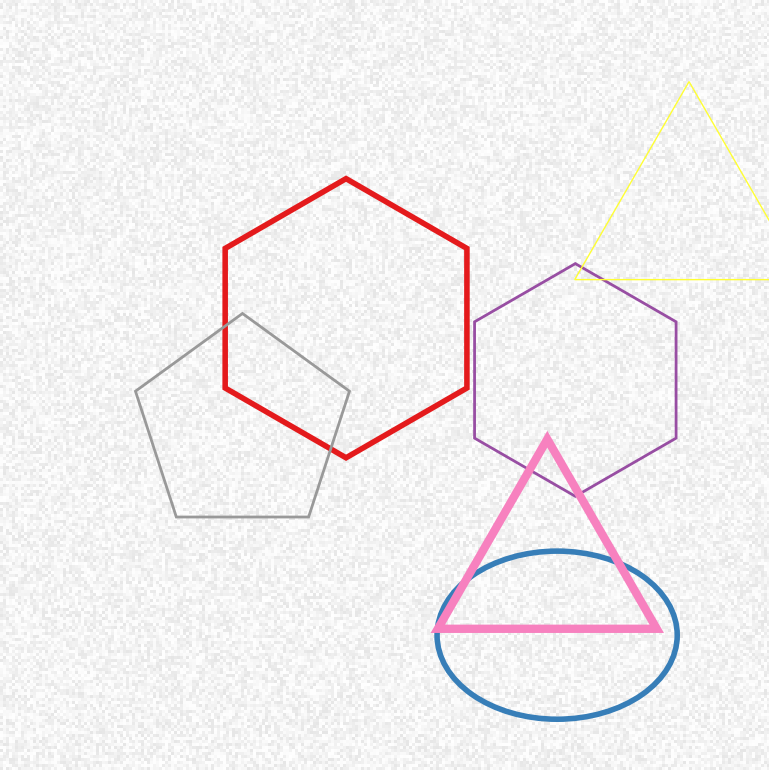[{"shape": "hexagon", "thickness": 2, "radius": 0.91, "center": [0.449, 0.587]}, {"shape": "oval", "thickness": 2, "radius": 0.78, "center": [0.724, 0.175]}, {"shape": "hexagon", "thickness": 1, "radius": 0.76, "center": [0.747, 0.507]}, {"shape": "triangle", "thickness": 0.5, "radius": 0.86, "center": [0.895, 0.723]}, {"shape": "triangle", "thickness": 3, "radius": 0.82, "center": [0.711, 0.265]}, {"shape": "pentagon", "thickness": 1, "radius": 0.73, "center": [0.315, 0.447]}]